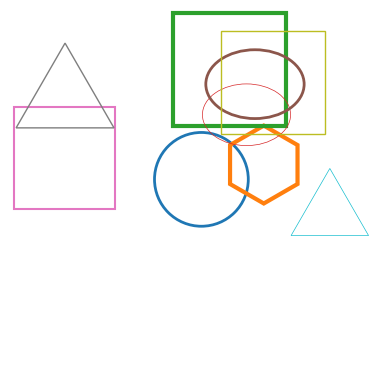[{"shape": "circle", "thickness": 2, "radius": 0.61, "center": [0.523, 0.534]}, {"shape": "hexagon", "thickness": 3, "radius": 0.51, "center": [0.685, 0.573]}, {"shape": "square", "thickness": 3, "radius": 0.73, "center": [0.597, 0.819]}, {"shape": "oval", "thickness": 0.5, "radius": 0.57, "center": [0.64, 0.702]}, {"shape": "oval", "thickness": 2, "radius": 0.64, "center": [0.662, 0.781]}, {"shape": "square", "thickness": 1.5, "radius": 0.66, "center": [0.167, 0.59]}, {"shape": "triangle", "thickness": 1, "radius": 0.73, "center": [0.169, 0.741]}, {"shape": "square", "thickness": 1, "radius": 0.67, "center": [0.709, 0.786]}, {"shape": "triangle", "thickness": 0.5, "radius": 0.58, "center": [0.857, 0.446]}]